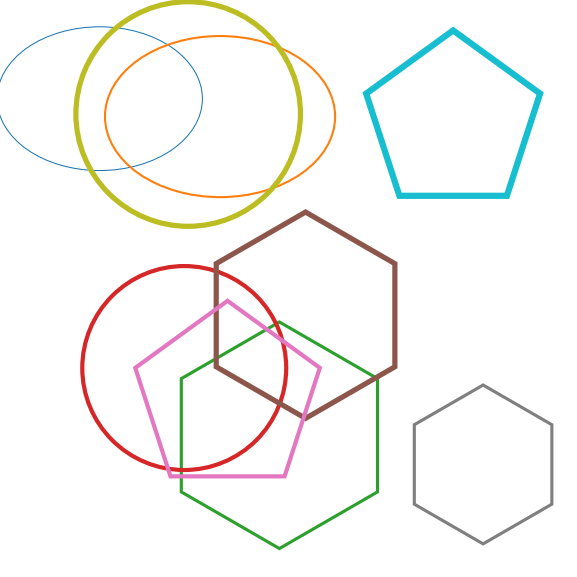[{"shape": "oval", "thickness": 0.5, "radius": 0.89, "center": [0.173, 0.828]}, {"shape": "oval", "thickness": 1, "radius": 1.0, "center": [0.381, 0.797]}, {"shape": "hexagon", "thickness": 1.5, "radius": 0.98, "center": [0.484, 0.245]}, {"shape": "circle", "thickness": 2, "radius": 0.88, "center": [0.319, 0.362]}, {"shape": "hexagon", "thickness": 2.5, "radius": 0.89, "center": [0.529, 0.453]}, {"shape": "pentagon", "thickness": 2, "radius": 0.84, "center": [0.394, 0.31]}, {"shape": "hexagon", "thickness": 1.5, "radius": 0.69, "center": [0.837, 0.195]}, {"shape": "circle", "thickness": 2.5, "radius": 0.97, "center": [0.326, 0.802]}, {"shape": "pentagon", "thickness": 3, "radius": 0.79, "center": [0.785, 0.788]}]